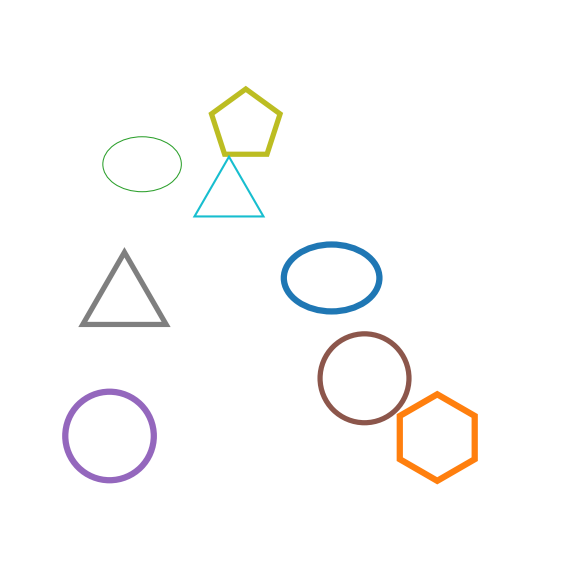[{"shape": "oval", "thickness": 3, "radius": 0.41, "center": [0.574, 0.518]}, {"shape": "hexagon", "thickness": 3, "radius": 0.37, "center": [0.757, 0.241]}, {"shape": "oval", "thickness": 0.5, "radius": 0.34, "center": [0.246, 0.715]}, {"shape": "circle", "thickness": 3, "radius": 0.38, "center": [0.19, 0.244]}, {"shape": "circle", "thickness": 2.5, "radius": 0.38, "center": [0.631, 0.344]}, {"shape": "triangle", "thickness": 2.5, "radius": 0.42, "center": [0.216, 0.479]}, {"shape": "pentagon", "thickness": 2.5, "radius": 0.31, "center": [0.426, 0.783]}, {"shape": "triangle", "thickness": 1, "radius": 0.34, "center": [0.396, 0.659]}]